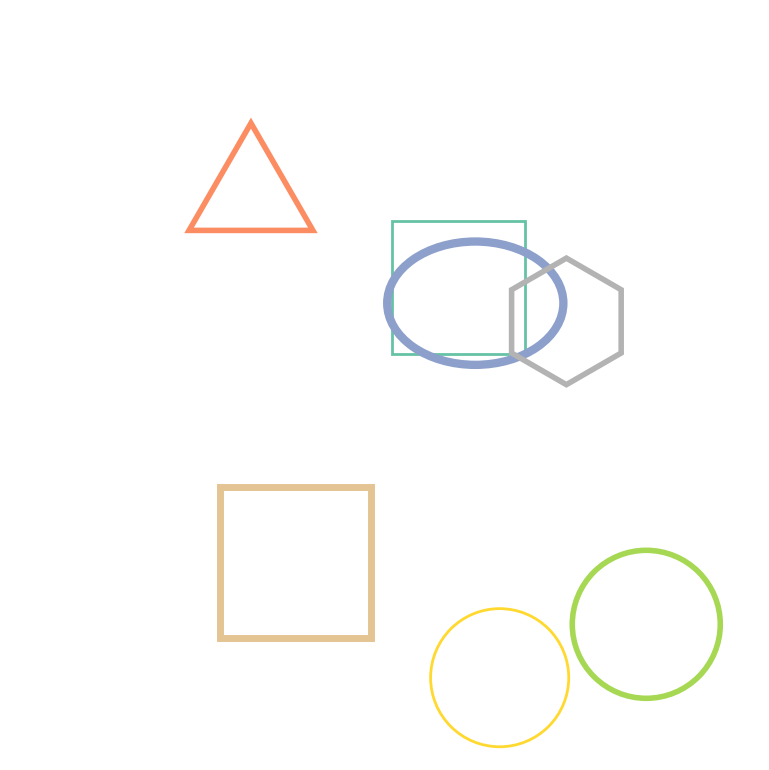[{"shape": "square", "thickness": 1, "radius": 0.43, "center": [0.596, 0.626]}, {"shape": "triangle", "thickness": 2, "radius": 0.46, "center": [0.326, 0.747]}, {"shape": "oval", "thickness": 3, "radius": 0.57, "center": [0.617, 0.606]}, {"shape": "circle", "thickness": 2, "radius": 0.48, "center": [0.839, 0.189]}, {"shape": "circle", "thickness": 1, "radius": 0.45, "center": [0.649, 0.12]}, {"shape": "square", "thickness": 2.5, "radius": 0.49, "center": [0.384, 0.269]}, {"shape": "hexagon", "thickness": 2, "radius": 0.41, "center": [0.736, 0.583]}]